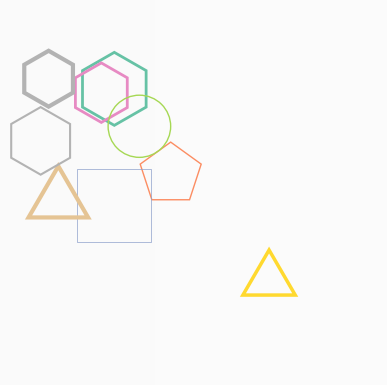[{"shape": "hexagon", "thickness": 2, "radius": 0.47, "center": [0.295, 0.769]}, {"shape": "pentagon", "thickness": 1, "radius": 0.41, "center": [0.441, 0.548]}, {"shape": "square", "thickness": 0.5, "radius": 0.48, "center": [0.295, 0.467]}, {"shape": "hexagon", "thickness": 2, "radius": 0.39, "center": [0.262, 0.759]}, {"shape": "circle", "thickness": 1, "radius": 0.4, "center": [0.36, 0.672]}, {"shape": "triangle", "thickness": 2.5, "radius": 0.39, "center": [0.694, 0.273]}, {"shape": "triangle", "thickness": 3, "radius": 0.44, "center": [0.151, 0.48]}, {"shape": "hexagon", "thickness": 3, "radius": 0.36, "center": [0.125, 0.796]}, {"shape": "hexagon", "thickness": 1.5, "radius": 0.44, "center": [0.105, 0.634]}]